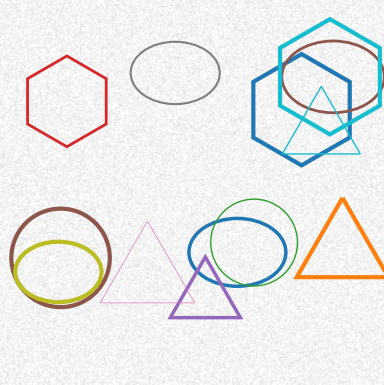[{"shape": "oval", "thickness": 2.5, "radius": 0.63, "center": [0.617, 0.345]}, {"shape": "hexagon", "thickness": 3, "radius": 0.72, "center": [0.783, 0.715]}, {"shape": "triangle", "thickness": 3, "radius": 0.69, "center": [0.89, 0.349]}, {"shape": "circle", "thickness": 1, "radius": 0.56, "center": [0.66, 0.37]}, {"shape": "hexagon", "thickness": 2, "radius": 0.59, "center": [0.174, 0.737]}, {"shape": "triangle", "thickness": 2.5, "radius": 0.53, "center": [0.533, 0.227]}, {"shape": "circle", "thickness": 3, "radius": 0.64, "center": [0.157, 0.33]}, {"shape": "oval", "thickness": 2, "radius": 0.67, "center": [0.865, 0.8]}, {"shape": "triangle", "thickness": 0.5, "radius": 0.71, "center": [0.383, 0.284]}, {"shape": "oval", "thickness": 1.5, "radius": 0.58, "center": [0.455, 0.811]}, {"shape": "oval", "thickness": 3, "radius": 0.56, "center": [0.152, 0.294]}, {"shape": "hexagon", "thickness": 3, "radius": 0.75, "center": [0.857, 0.801]}, {"shape": "triangle", "thickness": 1, "radius": 0.58, "center": [0.835, 0.659]}]